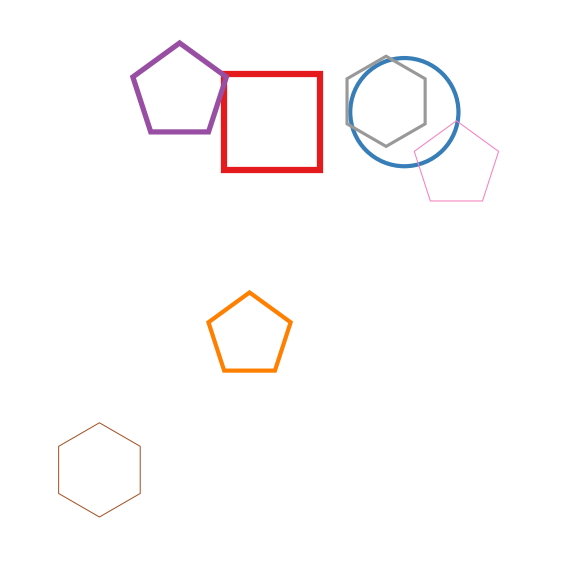[{"shape": "square", "thickness": 3, "radius": 0.42, "center": [0.472, 0.789]}, {"shape": "circle", "thickness": 2, "radius": 0.47, "center": [0.7, 0.805]}, {"shape": "pentagon", "thickness": 2.5, "radius": 0.43, "center": [0.311, 0.84]}, {"shape": "pentagon", "thickness": 2, "radius": 0.37, "center": [0.432, 0.418]}, {"shape": "hexagon", "thickness": 0.5, "radius": 0.41, "center": [0.172, 0.185]}, {"shape": "pentagon", "thickness": 0.5, "radius": 0.38, "center": [0.79, 0.713]}, {"shape": "hexagon", "thickness": 1.5, "radius": 0.39, "center": [0.669, 0.824]}]